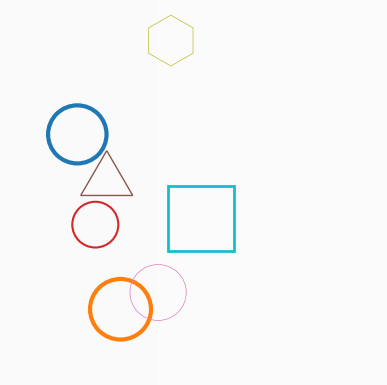[{"shape": "circle", "thickness": 3, "radius": 0.38, "center": [0.2, 0.651]}, {"shape": "circle", "thickness": 3, "radius": 0.39, "center": [0.311, 0.197]}, {"shape": "circle", "thickness": 1.5, "radius": 0.3, "center": [0.246, 0.417]}, {"shape": "triangle", "thickness": 1, "radius": 0.39, "center": [0.275, 0.531]}, {"shape": "circle", "thickness": 0.5, "radius": 0.36, "center": [0.408, 0.24]}, {"shape": "hexagon", "thickness": 0.5, "radius": 0.33, "center": [0.441, 0.895]}, {"shape": "square", "thickness": 2, "radius": 0.42, "center": [0.518, 0.433]}]